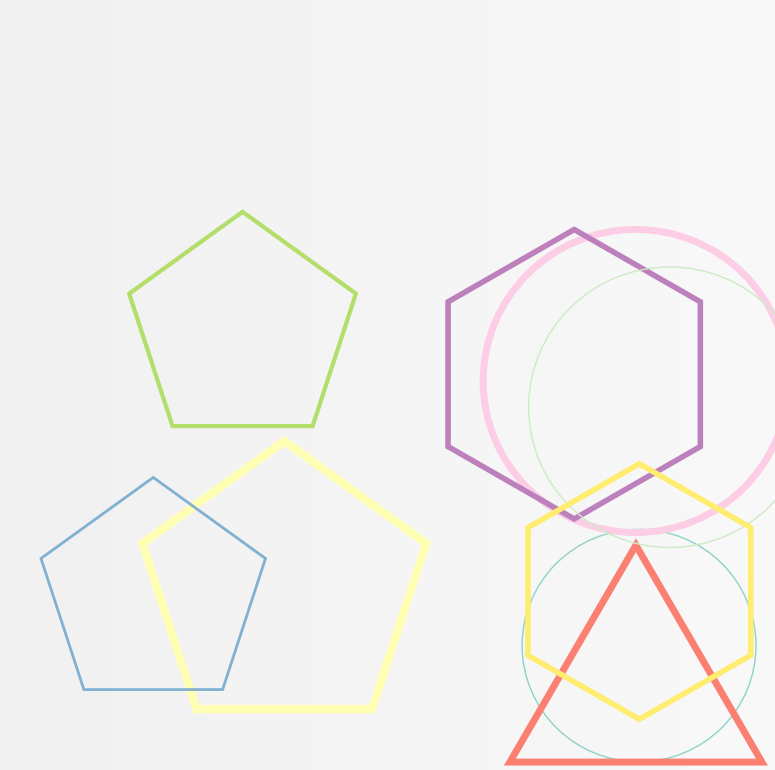[{"shape": "circle", "thickness": 0.5, "radius": 0.75, "center": [0.825, 0.162]}, {"shape": "pentagon", "thickness": 3, "radius": 0.96, "center": [0.367, 0.235]}, {"shape": "triangle", "thickness": 2.5, "radius": 0.94, "center": [0.821, 0.104]}, {"shape": "pentagon", "thickness": 1, "radius": 0.76, "center": [0.198, 0.228]}, {"shape": "pentagon", "thickness": 1.5, "radius": 0.77, "center": [0.313, 0.571]}, {"shape": "circle", "thickness": 2.5, "radius": 0.98, "center": [0.82, 0.505]}, {"shape": "hexagon", "thickness": 2, "radius": 0.94, "center": [0.741, 0.514]}, {"shape": "circle", "thickness": 0.5, "radius": 0.91, "center": [0.864, 0.471]}, {"shape": "hexagon", "thickness": 2, "radius": 0.83, "center": [0.825, 0.232]}]